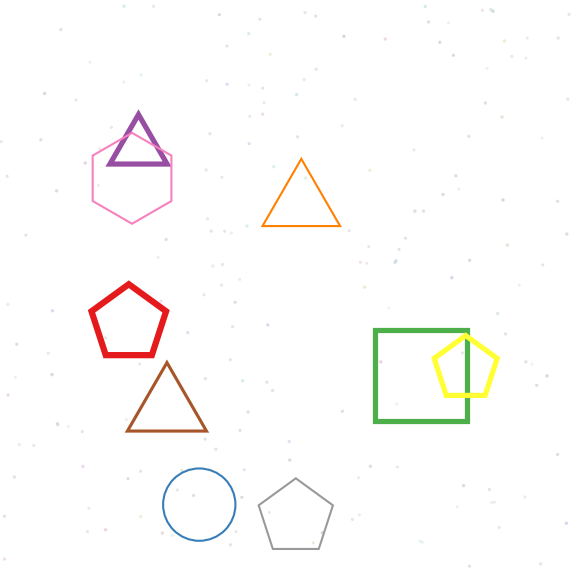[{"shape": "pentagon", "thickness": 3, "radius": 0.34, "center": [0.223, 0.439]}, {"shape": "circle", "thickness": 1, "radius": 0.31, "center": [0.345, 0.125]}, {"shape": "square", "thickness": 2.5, "radius": 0.4, "center": [0.729, 0.349]}, {"shape": "triangle", "thickness": 2.5, "radius": 0.29, "center": [0.24, 0.744]}, {"shape": "triangle", "thickness": 1, "radius": 0.39, "center": [0.522, 0.646]}, {"shape": "pentagon", "thickness": 2.5, "radius": 0.29, "center": [0.806, 0.361]}, {"shape": "triangle", "thickness": 1.5, "radius": 0.4, "center": [0.289, 0.292]}, {"shape": "hexagon", "thickness": 1, "radius": 0.39, "center": [0.229, 0.69]}, {"shape": "pentagon", "thickness": 1, "radius": 0.34, "center": [0.512, 0.103]}]